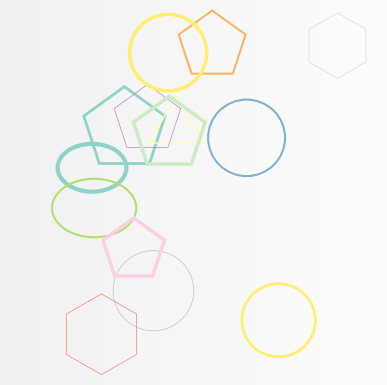[{"shape": "pentagon", "thickness": 2, "radius": 0.55, "center": [0.321, 0.665]}, {"shape": "oval", "thickness": 3, "radius": 0.44, "center": [0.238, 0.564]}, {"shape": "triangle", "thickness": 1, "radius": 0.41, "center": [0.455, 0.669]}, {"shape": "circle", "thickness": 0.5, "radius": 0.52, "center": [0.396, 0.245]}, {"shape": "hexagon", "thickness": 0.5, "radius": 0.52, "center": [0.262, 0.132]}, {"shape": "circle", "thickness": 1.5, "radius": 0.5, "center": [0.636, 0.642]}, {"shape": "pentagon", "thickness": 1.5, "radius": 0.45, "center": [0.548, 0.882]}, {"shape": "oval", "thickness": 1.5, "radius": 0.54, "center": [0.243, 0.46]}, {"shape": "pentagon", "thickness": 2.5, "radius": 0.42, "center": [0.345, 0.351]}, {"shape": "hexagon", "thickness": 0.5, "radius": 0.42, "center": [0.871, 0.882]}, {"shape": "pentagon", "thickness": 0.5, "radius": 0.45, "center": [0.381, 0.69]}, {"shape": "pentagon", "thickness": 2.5, "radius": 0.49, "center": [0.437, 0.652]}, {"shape": "circle", "thickness": 2.5, "radius": 0.5, "center": [0.434, 0.863]}, {"shape": "circle", "thickness": 2, "radius": 0.47, "center": [0.719, 0.168]}]